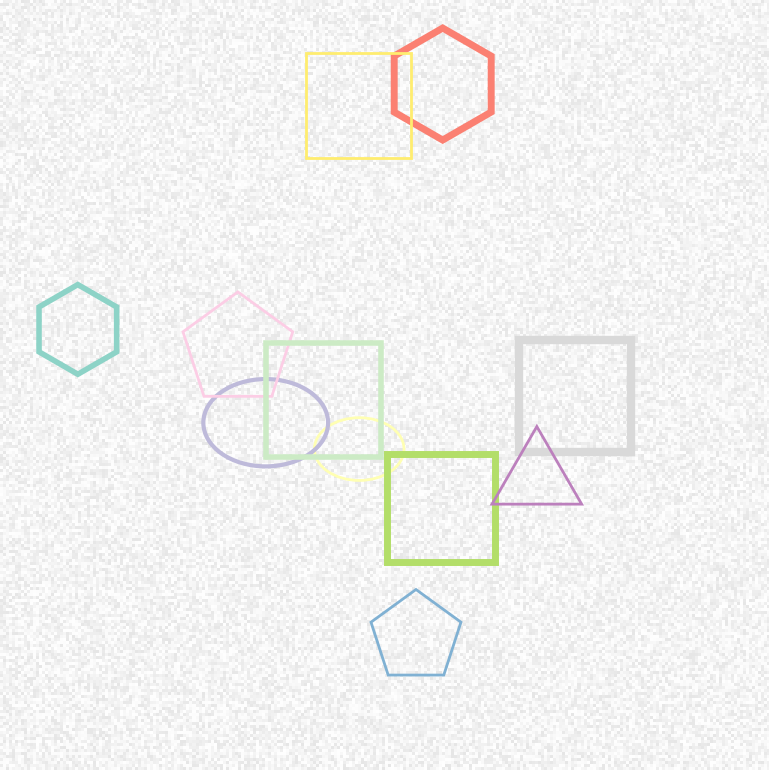[{"shape": "hexagon", "thickness": 2, "radius": 0.29, "center": [0.101, 0.572]}, {"shape": "oval", "thickness": 1, "radius": 0.29, "center": [0.467, 0.417]}, {"shape": "oval", "thickness": 1.5, "radius": 0.41, "center": [0.345, 0.451]}, {"shape": "hexagon", "thickness": 2.5, "radius": 0.36, "center": [0.575, 0.891]}, {"shape": "pentagon", "thickness": 1, "radius": 0.31, "center": [0.54, 0.173]}, {"shape": "square", "thickness": 2.5, "radius": 0.35, "center": [0.573, 0.34]}, {"shape": "pentagon", "thickness": 1, "radius": 0.37, "center": [0.309, 0.546]}, {"shape": "square", "thickness": 3, "radius": 0.36, "center": [0.746, 0.486]}, {"shape": "triangle", "thickness": 1, "radius": 0.34, "center": [0.697, 0.379]}, {"shape": "square", "thickness": 2, "radius": 0.37, "center": [0.42, 0.48]}, {"shape": "square", "thickness": 1, "radius": 0.34, "center": [0.466, 0.863]}]